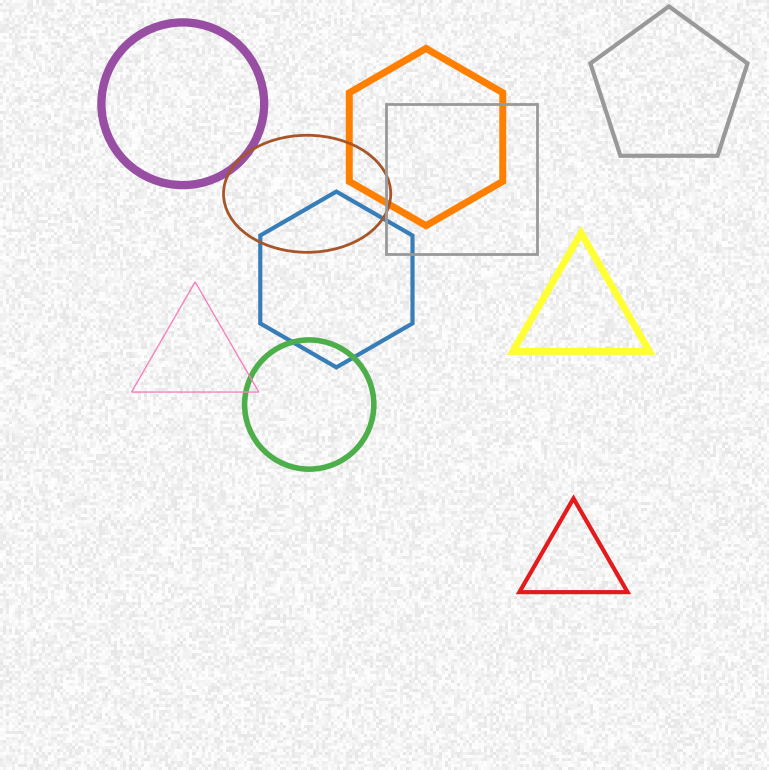[{"shape": "triangle", "thickness": 1.5, "radius": 0.41, "center": [0.745, 0.272]}, {"shape": "hexagon", "thickness": 1.5, "radius": 0.57, "center": [0.437, 0.637]}, {"shape": "circle", "thickness": 2, "radius": 0.42, "center": [0.402, 0.475]}, {"shape": "circle", "thickness": 3, "radius": 0.53, "center": [0.237, 0.865]}, {"shape": "hexagon", "thickness": 2.5, "radius": 0.58, "center": [0.553, 0.822]}, {"shape": "triangle", "thickness": 2.5, "radius": 0.51, "center": [0.755, 0.595]}, {"shape": "oval", "thickness": 1, "radius": 0.54, "center": [0.399, 0.748]}, {"shape": "triangle", "thickness": 0.5, "radius": 0.48, "center": [0.253, 0.539]}, {"shape": "pentagon", "thickness": 1.5, "radius": 0.54, "center": [0.869, 0.884]}, {"shape": "square", "thickness": 1, "radius": 0.49, "center": [0.599, 0.767]}]